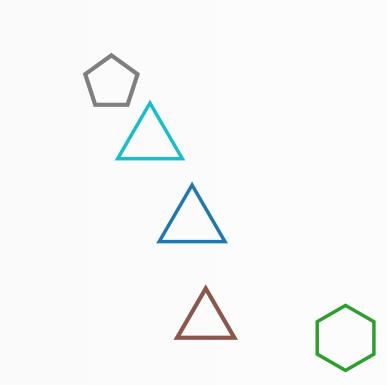[{"shape": "triangle", "thickness": 2.5, "radius": 0.49, "center": [0.496, 0.421]}, {"shape": "hexagon", "thickness": 2.5, "radius": 0.42, "center": [0.892, 0.122]}, {"shape": "triangle", "thickness": 3, "radius": 0.43, "center": [0.531, 0.165]}, {"shape": "pentagon", "thickness": 3, "radius": 0.35, "center": [0.287, 0.785]}, {"shape": "triangle", "thickness": 2.5, "radius": 0.48, "center": [0.387, 0.636]}]